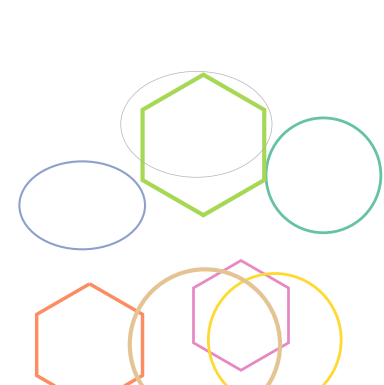[{"shape": "circle", "thickness": 2, "radius": 0.75, "center": [0.84, 0.545]}, {"shape": "hexagon", "thickness": 2.5, "radius": 0.79, "center": [0.233, 0.104]}, {"shape": "oval", "thickness": 1.5, "radius": 0.82, "center": [0.214, 0.467]}, {"shape": "hexagon", "thickness": 2, "radius": 0.71, "center": [0.626, 0.181]}, {"shape": "hexagon", "thickness": 3, "radius": 0.91, "center": [0.528, 0.624]}, {"shape": "circle", "thickness": 2, "radius": 0.86, "center": [0.714, 0.117]}, {"shape": "circle", "thickness": 3, "radius": 0.98, "center": [0.532, 0.105]}, {"shape": "oval", "thickness": 0.5, "radius": 0.98, "center": [0.51, 0.677]}]